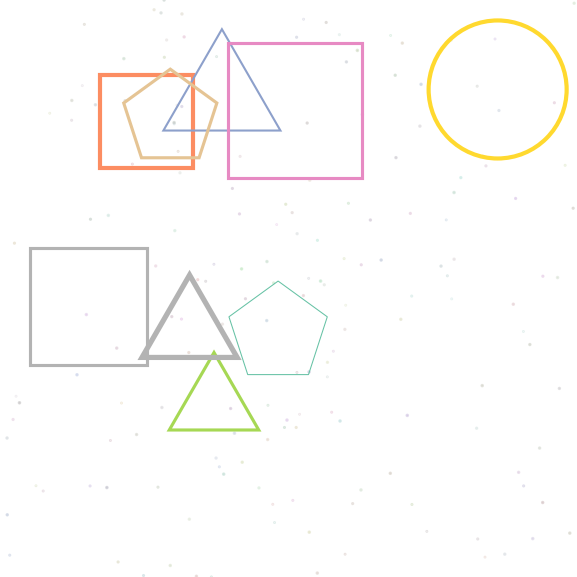[{"shape": "pentagon", "thickness": 0.5, "radius": 0.45, "center": [0.482, 0.423]}, {"shape": "square", "thickness": 2, "radius": 0.4, "center": [0.253, 0.788]}, {"shape": "triangle", "thickness": 1, "radius": 0.58, "center": [0.384, 0.832]}, {"shape": "square", "thickness": 1.5, "radius": 0.58, "center": [0.511, 0.808]}, {"shape": "triangle", "thickness": 1.5, "radius": 0.45, "center": [0.371, 0.299]}, {"shape": "circle", "thickness": 2, "radius": 0.6, "center": [0.862, 0.844]}, {"shape": "pentagon", "thickness": 1.5, "radius": 0.42, "center": [0.295, 0.795]}, {"shape": "triangle", "thickness": 2.5, "radius": 0.48, "center": [0.328, 0.428]}, {"shape": "square", "thickness": 1.5, "radius": 0.5, "center": [0.153, 0.469]}]